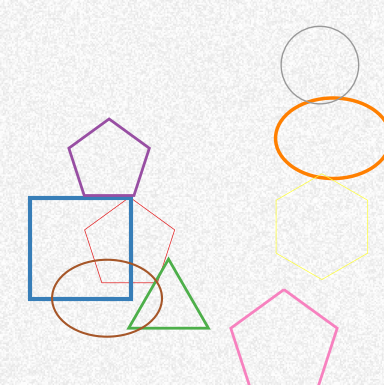[{"shape": "pentagon", "thickness": 0.5, "radius": 0.61, "center": [0.337, 0.365]}, {"shape": "square", "thickness": 3, "radius": 0.65, "center": [0.21, 0.355]}, {"shape": "triangle", "thickness": 2, "radius": 0.6, "center": [0.438, 0.207]}, {"shape": "pentagon", "thickness": 2, "radius": 0.55, "center": [0.283, 0.581]}, {"shape": "oval", "thickness": 2.5, "radius": 0.75, "center": [0.865, 0.641]}, {"shape": "hexagon", "thickness": 0.5, "radius": 0.69, "center": [0.836, 0.411]}, {"shape": "oval", "thickness": 1.5, "radius": 0.71, "center": [0.278, 0.225]}, {"shape": "pentagon", "thickness": 2, "radius": 0.73, "center": [0.738, 0.103]}, {"shape": "circle", "thickness": 1, "radius": 0.5, "center": [0.831, 0.831]}]